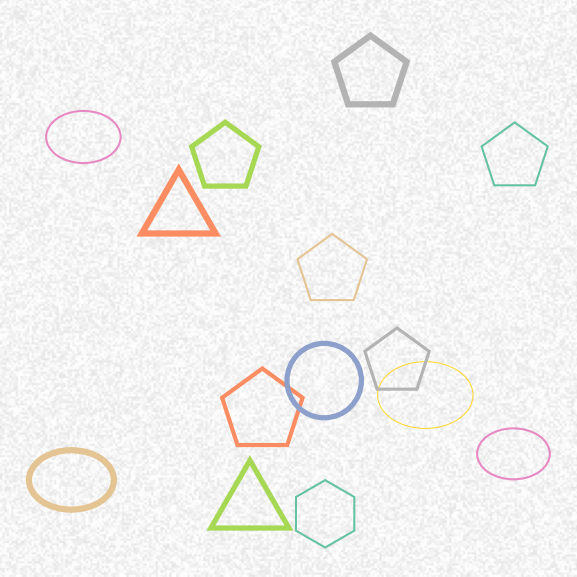[{"shape": "hexagon", "thickness": 1, "radius": 0.29, "center": [0.563, 0.109]}, {"shape": "pentagon", "thickness": 1, "radius": 0.3, "center": [0.891, 0.727]}, {"shape": "pentagon", "thickness": 2, "radius": 0.37, "center": [0.454, 0.288]}, {"shape": "triangle", "thickness": 3, "radius": 0.37, "center": [0.31, 0.632]}, {"shape": "circle", "thickness": 2.5, "radius": 0.32, "center": [0.561, 0.34]}, {"shape": "oval", "thickness": 1, "radius": 0.32, "center": [0.144, 0.762]}, {"shape": "oval", "thickness": 1, "radius": 0.31, "center": [0.889, 0.213]}, {"shape": "pentagon", "thickness": 2.5, "radius": 0.31, "center": [0.39, 0.726]}, {"shape": "triangle", "thickness": 2.5, "radius": 0.39, "center": [0.433, 0.124]}, {"shape": "oval", "thickness": 0.5, "radius": 0.41, "center": [0.736, 0.315]}, {"shape": "pentagon", "thickness": 1, "radius": 0.32, "center": [0.575, 0.531]}, {"shape": "oval", "thickness": 3, "radius": 0.37, "center": [0.124, 0.168]}, {"shape": "pentagon", "thickness": 1.5, "radius": 0.29, "center": [0.687, 0.373]}, {"shape": "pentagon", "thickness": 3, "radius": 0.33, "center": [0.642, 0.872]}]